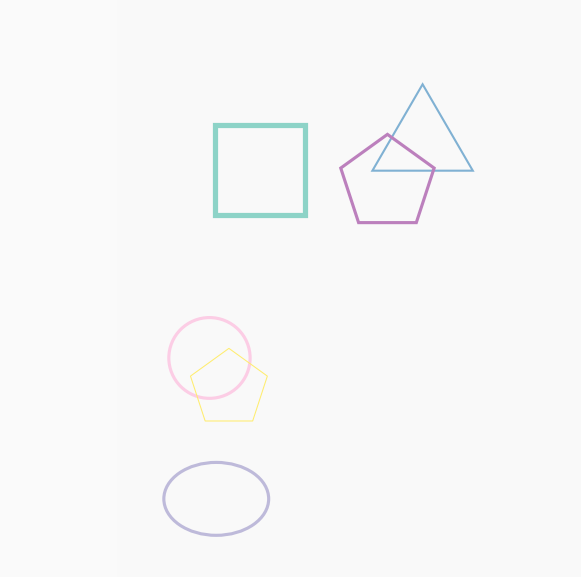[{"shape": "square", "thickness": 2.5, "radius": 0.39, "center": [0.447, 0.704]}, {"shape": "oval", "thickness": 1.5, "radius": 0.45, "center": [0.372, 0.135]}, {"shape": "triangle", "thickness": 1, "radius": 0.5, "center": [0.727, 0.753]}, {"shape": "circle", "thickness": 1.5, "radius": 0.35, "center": [0.36, 0.379]}, {"shape": "pentagon", "thickness": 1.5, "radius": 0.42, "center": [0.667, 0.682]}, {"shape": "pentagon", "thickness": 0.5, "radius": 0.35, "center": [0.394, 0.326]}]